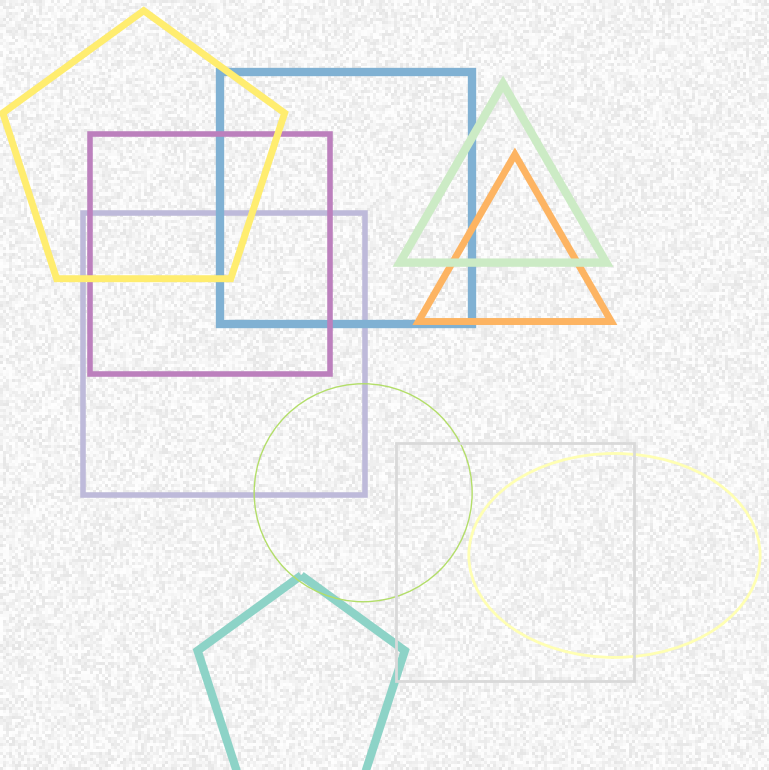[{"shape": "pentagon", "thickness": 3, "radius": 0.71, "center": [0.391, 0.111]}, {"shape": "oval", "thickness": 1, "radius": 0.95, "center": [0.798, 0.279]}, {"shape": "square", "thickness": 2, "radius": 0.92, "center": [0.291, 0.54]}, {"shape": "square", "thickness": 3, "radius": 0.82, "center": [0.45, 0.742]}, {"shape": "triangle", "thickness": 2.5, "radius": 0.72, "center": [0.669, 0.655]}, {"shape": "circle", "thickness": 0.5, "radius": 0.71, "center": [0.472, 0.36]}, {"shape": "square", "thickness": 1, "radius": 0.77, "center": [0.669, 0.27]}, {"shape": "square", "thickness": 2, "radius": 0.78, "center": [0.273, 0.67]}, {"shape": "triangle", "thickness": 3, "radius": 0.77, "center": [0.653, 0.736]}, {"shape": "pentagon", "thickness": 2.5, "radius": 0.96, "center": [0.187, 0.794]}]